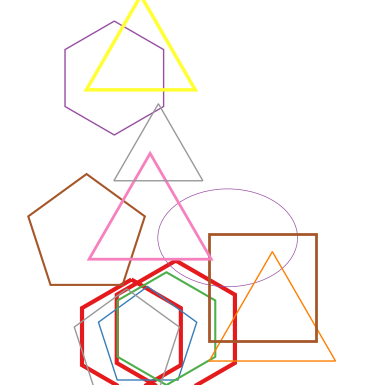[{"shape": "hexagon", "thickness": 3, "radius": 0.74, "center": [0.341, 0.126]}, {"shape": "hexagon", "thickness": 3, "radius": 0.89, "center": [0.457, 0.146]}, {"shape": "pentagon", "thickness": 1, "radius": 0.67, "center": [0.383, 0.122]}, {"shape": "hexagon", "thickness": 1.5, "radius": 0.73, "center": [0.432, 0.146]}, {"shape": "oval", "thickness": 0.5, "radius": 0.91, "center": [0.591, 0.382]}, {"shape": "hexagon", "thickness": 1, "radius": 0.74, "center": [0.297, 0.797]}, {"shape": "triangle", "thickness": 1, "radius": 0.95, "center": [0.707, 0.157]}, {"shape": "triangle", "thickness": 2.5, "radius": 0.82, "center": [0.366, 0.848]}, {"shape": "square", "thickness": 2, "radius": 0.69, "center": [0.682, 0.253]}, {"shape": "pentagon", "thickness": 1.5, "radius": 0.8, "center": [0.225, 0.389]}, {"shape": "triangle", "thickness": 2, "radius": 0.92, "center": [0.39, 0.418]}, {"shape": "triangle", "thickness": 1, "radius": 0.67, "center": [0.411, 0.597]}, {"shape": "pentagon", "thickness": 1, "radius": 0.72, "center": [0.329, 0.106]}]